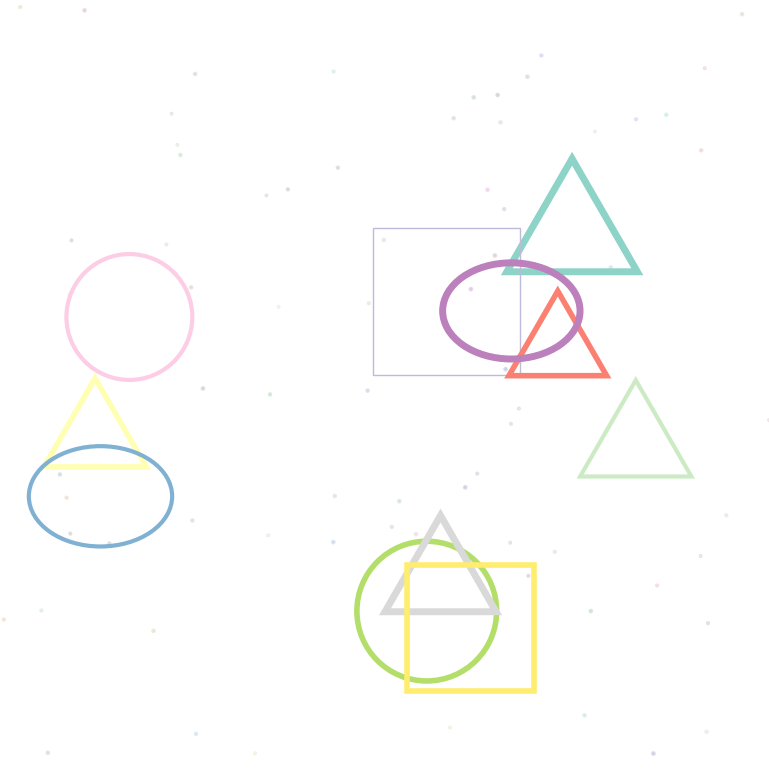[{"shape": "triangle", "thickness": 2.5, "radius": 0.49, "center": [0.743, 0.696]}, {"shape": "triangle", "thickness": 2, "radius": 0.38, "center": [0.123, 0.432]}, {"shape": "square", "thickness": 0.5, "radius": 0.48, "center": [0.58, 0.608]}, {"shape": "triangle", "thickness": 2, "radius": 0.37, "center": [0.724, 0.549]}, {"shape": "oval", "thickness": 1.5, "radius": 0.47, "center": [0.131, 0.355]}, {"shape": "circle", "thickness": 2, "radius": 0.45, "center": [0.554, 0.206]}, {"shape": "circle", "thickness": 1.5, "radius": 0.41, "center": [0.168, 0.588]}, {"shape": "triangle", "thickness": 2.5, "radius": 0.42, "center": [0.572, 0.247]}, {"shape": "oval", "thickness": 2.5, "radius": 0.45, "center": [0.664, 0.596]}, {"shape": "triangle", "thickness": 1.5, "radius": 0.42, "center": [0.826, 0.423]}, {"shape": "square", "thickness": 2, "radius": 0.41, "center": [0.611, 0.185]}]